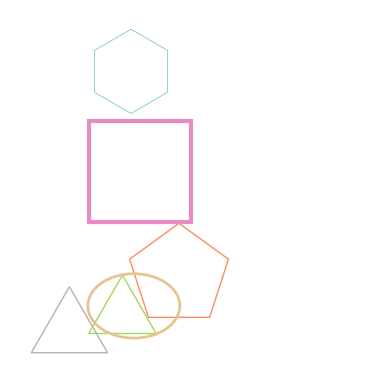[{"shape": "hexagon", "thickness": 0.5, "radius": 0.55, "center": [0.34, 0.815]}, {"shape": "pentagon", "thickness": 1, "radius": 0.67, "center": [0.465, 0.285]}, {"shape": "square", "thickness": 3, "radius": 0.66, "center": [0.363, 0.555]}, {"shape": "triangle", "thickness": 1, "radius": 0.51, "center": [0.318, 0.184]}, {"shape": "oval", "thickness": 2, "radius": 0.6, "center": [0.348, 0.205]}, {"shape": "triangle", "thickness": 1, "radius": 0.57, "center": [0.18, 0.141]}]